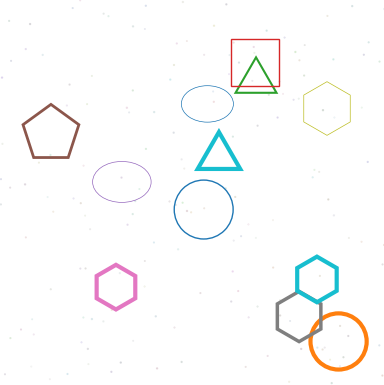[{"shape": "circle", "thickness": 1, "radius": 0.38, "center": [0.529, 0.456]}, {"shape": "oval", "thickness": 0.5, "radius": 0.34, "center": [0.539, 0.73]}, {"shape": "circle", "thickness": 3, "radius": 0.36, "center": [0.879, 0.113]}, {"shape": "triangle", "thickness": 1.5, "radius": 0.31, "center": [0.665, 0.79]}, {"shape": "square", "thickness": 1, "radius": 0.31, "center": [0.662, 0.838]}, {"shape": "oval", "thickness": 0.5, "radius": 0.38, "center": [0.317, 0.527]}, {"shape": "pentagon", "thickness": 2, "radius": 0.38, "center": [0.132, 0.653]}, {"shape": "hexagon", "thickness": 3, "radius": 0.29, "center": [0.301, 0.254]}, {"shape": "hexagon", "thickness": 2.5, "radius": 0.33, "center": [0.777, 0.178]}, {"shape": "hexagon", "thickness": 0.5, "radius": 0.35, "center": [0.849, 0.718]}, {"shape": "hexagon", "thickness": 3, "radius": 0.3, "center": [0.823, 0.274]}, {"shape": "triangle", "thickness": 3, "radius": 0.32, "center": [0.569, 0.593]}]